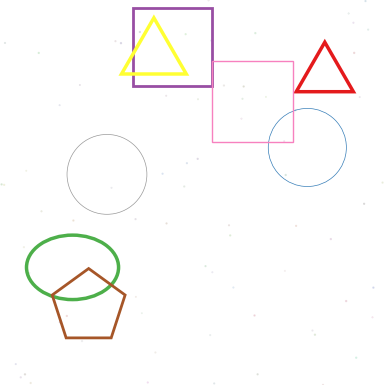[{"shape": "triangle", "thickness": 2.5, "radius": 0.43, "center": [0.844, 0.805]}, {"shape": "circle", "thickness": 0.5, "radius": 0.51, "center": [0.798, 0.617]}, {"shape": "oval", "thickness": 2.5, "radius": 0.6, "center": [0.188, 0.306]}, {"shape": "square", "thickness": 2, "radius": 0.51, "center": [0.448, 0.877]}, {"shape": "triangle", "thickness": 2.5, "radius": 0.49, "center": [0.4, 0.856]}, {"shape": "pentagon", "thickness": 2, "radius": 0.5, "center": [0.23, 0.203]}, {"shape": "square", "thickness": 1, "radius": 0.53, "center": [0.655, 0.736]}, {"shape": "circle", "thickness": 0.5, "radius": 0.52, "center": [0.278, 0.547]}]